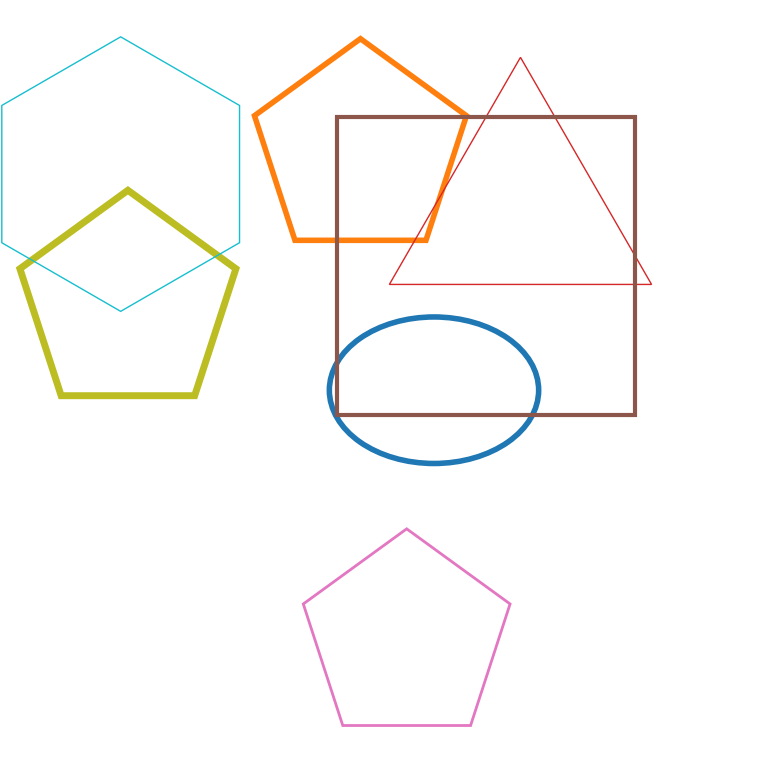[{"shape": "oval", "thickness": 2, "radius": 0.68, "center": [0.564, 0.493]}, {"shape": "pentagon", "thickness": 2, "radius": 0.72, "center": [0.468, 0.805]}, {"shape": "triangle", "thickness": 0.5, "radius": 0.98, "center": [0.676, 0.729]}, {"shape": "square", "thickness": 1.5, "radius": 0.97, "center": [0.632, 0.655]}, {"shape": "pentagon", "thickness": 1, "radius": 0.71, "center": [0.528, 0.172]}, {"shape": "pentagon", "thickness": 2.5, "radius": 0.74, "center": [0.166, 0.605]}, {"shape": "hexagon", "thickness": 0.5, "radius": 0.89, "center": [0.157, 0.774]}]